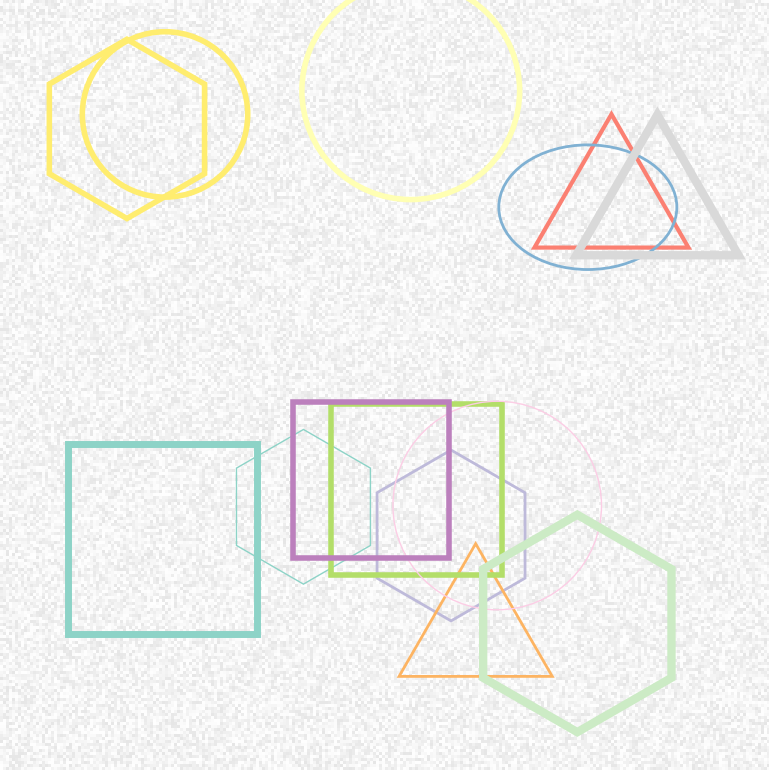[{"shape": "square", "thickness": 2.5, "radius": 0.62, "center": [0.211, 0.3]}, {"shape": "hexagon", "thickness": 0.5, "radius": 0.5, "center": [0.394, 0.342]}, {"shape": "circle", "thickness": 2, "radius": 0.71, "center": [0.533, 0.882]}, {"shape": "hexagon", "thickness": 1, "radius": 0.55, "center": [0.586, 0.305]}, {"shape": "triangle", "thickness": 1.5, "radius": 0.58, "center": [0.794, 0.736]}, {"shape": "oval", "thickness": 1, "radius": 0.58, "center": [0.763, 0.731]}, {"shape": "triangle", "thickness": 1, "radius": 0.57, "center": [0.618, 0.179]}, {"shape": "square", "thickness": 2, "radius": 0.56, "center": [0.541, 0.364]}, {"shape": "circle", "thickness": 0.5, "radius": 0.68, "center": [0.646, 0.343]}, {"shape": "triangle", "thickness": 3, "radius": 0.61, "center": [0.854, 0.729]}, {"shape": "square", "thickness": 2, "radius": 0.51, "center": [0.482, 0.377]}, {"shape": "hexagon", "thickness": 3, "radius": 0.71, "center": [0.75, 0.19]}, {"shape": "hexagon", "thickness": 2, "radius": 0.58, "center": [0.165, 0.833]}, {"shape": "circle", "thickness": 2, "radius": 0.54, "center": [0.214, 0.851]}]